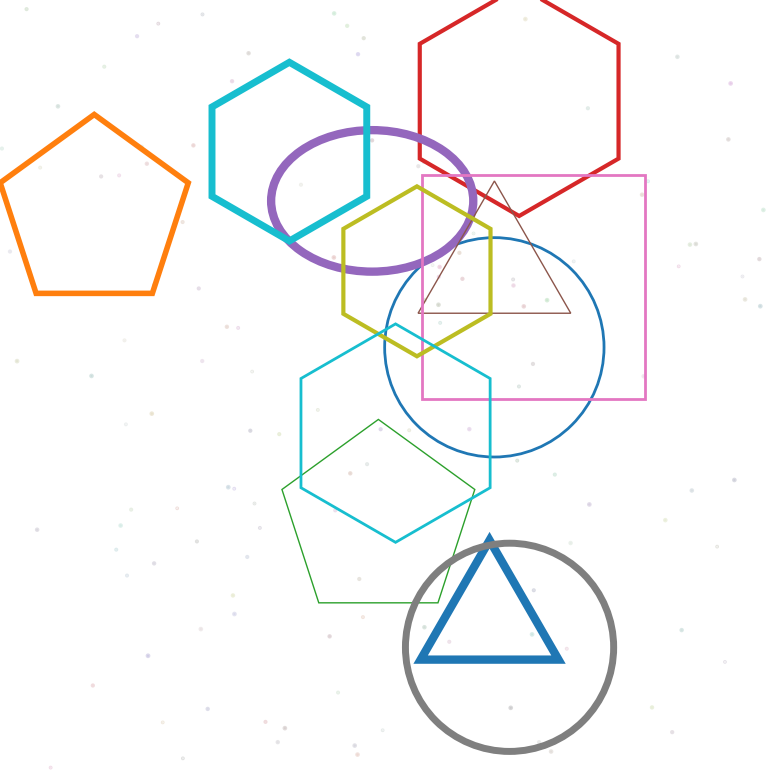[{"shape": "triangle", "thickness": 3, "radius": 0.52, "center": [0.636, 0.195]}, {"shape": "circle", "thickness": 1, "radius": 0.71, "center": [0.642, 0.549]}, {"shape": "pentagon", "thickness": 2, "radius": 0.64, "center": [0.122, 0.723]}, {"shape": "pentagon", "thickness": 0.5, "radius": 0.66, "center": [0.491, 0.324]}, {"shape": "hexagon", "thickness": 1.5, "radius": 0.75, "center": [0.674, 0.869]}, {"shape": "oval", "thickness": 3, "radius": 0.66, "center": [0.483, 0.739]}, {"shape": "triangle", "thickness": 0.5, "radius": 0.57, "center": [0.642, 0.65]}, {"shape": "square", "thickness": 1, "radius": 0.73, "center": [0.693, 0.627]}, {"shape": "circle", "thickness": 2.5, "radius": 0.68, "center": [0.662, 0.159]}, {"shape": "hexagon", "thickness": 1.5, "radius": 0.55, "center": [0.541, 0.648]}, {"shape": "hexagon", "thickness": 1, "radius": 0.71, "center": [0.514, 0.438]}, {"shape": "hexagon", "thickness": 2.5, "radius": 0.58, "center": [0.376, 0.803]}]